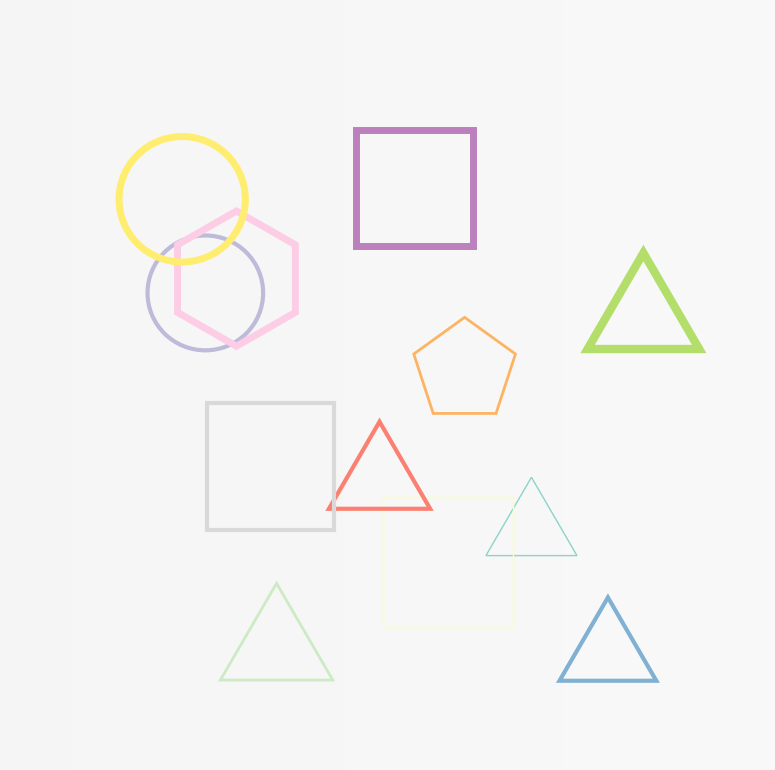[{"shape": "triangle", "thickness": 0.5, "radius": 0.34, "center": [0.686, 0.312]}, {"shape": "square", "thickness": 0.5, "radius": 0.42, "center": [0.578, 0.27]}, {"shape": "circle", "thickness": 1.5, "radius": 0.37, "center": [0.265, 0.62]}, {"shape": "triangle", "thickness": 1.5, "radius": 0.38, "center": [0.49, 0.377]}, {"shape": "triangle", "thickness": 1.5, "radius": 0.36, "center": [0.784, 0.152]}, {"shape": "pentagon", "thickness": 1, "radius": 0.34, "center": [0.6, 0.519]}, {"shape": "triangle", "thickness": 3, "radius": 0.42, "center": [0.83, 0.588]}, {"shape": "hexagon", "thickness": 2.5, "radius": 0.44, "center": [0.305, 0.638]}, {"shape": "square", "thickness": 1.5, "radius": 0.41, "center": [0.349, 0.394]}, {"shape": "square", "thickness": 2.5, "radius": 0.38, "center": [0.534, 0.756]}, {"shape": "triangle", "thickness": 1, "radius": 0.42, "center": [0.357, 0.159]}, {"shape": "circle", "thickness": 2.5, "radius": 0.41, "center": [0.235, 0.741]}]